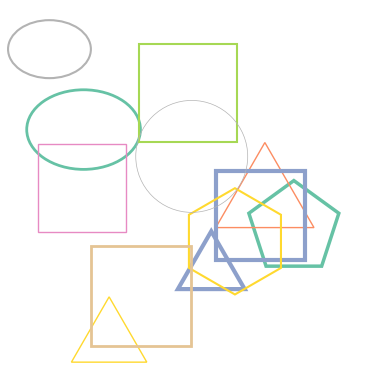[{"shape": "pentagon", "thickness": 2.5, "radius": 0.61, "center": [0.763, 0.408]}, {"shape": "oval", "thickness": 2, "radius": 0.74, "center": [0.217, 0.663]}, {"shape": "triangle", "thickness": 1, "radius": 0.74, "center": [0.688, 0.483]}, {"shape": "square", "thickness": 3, "radius": 0.57, "center": [0.677, 0.44]}, {"shape": "triangle", "thickness": 3, "radius": 0.5, "center": [0.549, 0.299]}, {"shape": "square", "thickness": 1, "radius": 0.57, "center": [0.213, 0.511]}, {"shape": "square", "thickness": 1.5, "radius": 0.64, "center": [0.488, 0.758]}, {"shape": "hexagon", "thickness": 1.5, "radius": 0.69, "center": [0.61, 0.373]}, {"shape": "triangle", "thickness": 1, "radius": 0.57, "center": [0.283, 0.116]}, {"shape": "square", "thickness": 2, "radius": 0.65, "center": [0.367, 0.232]}, {"shape": "circle", "thickness": 0.5, "radius": 0.73, "center": [0.498, 0.594]}, {"shape": "oval", "thickness": 1.5, "radius": 0.54, "center": [0.128, 0.872]}]